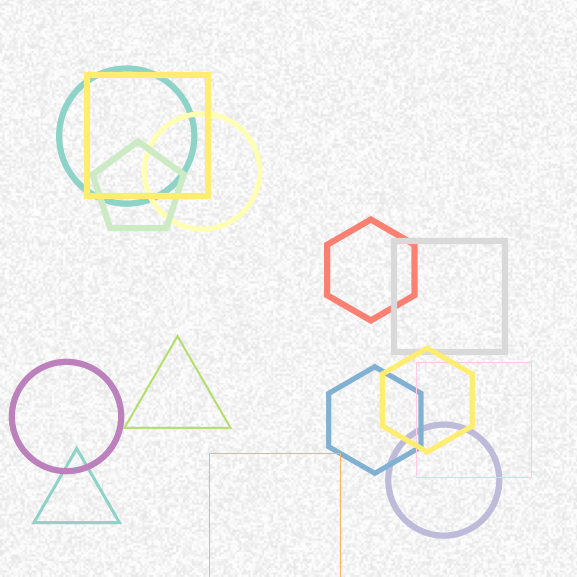[{"shape": "triangle", "thickness": 1.5, "radius": 0.43, "center": [0.133, 0.137]}, {"shape": "circle", "thickness": 3, "radius": 0.59, "center": [0.219, 0.764]}, {"shape": "circle", "thickness": 2.5, "radius": 0.5, "center": [0.35, 0.702]}, {"shape": "circle", "thickness": 3, "radius": 0.48, "center": [0.768, 0.168]}, {"shape": "hexagon", "thickness": 3, "radius": 0.44, "center": [0.642, 0.532]}, {"shape": "hexagon", "thickness": 2.5, "radius": 0.46, "center": [0.649, 0.272]}, {"shape": "square", "thickness": 0.5, "radius": 0.57, "center": [0.475, 0.102]}, {"shape": "triangle", "thickness": 1, "radius": 0.53, "center": [0.307, 0.311]}, {"shape": "square", "thickness": 0.5, "radius": 0.5, "center": [0.821, 0.273]}, {"shape": "square", "thickness": 3, "radius": 0.48, "center": [0.778, 0.485]}, {"shape": "circle", "thickness": 3, "radius": 0.47, "center": [0.115, 0.278]}, {"shape": "pentagon", "thickness": 3, "radius": 0.41, "center": [0.239, 0.671]}, {"shape": "hexagon", "thickness": 2.5, "radius": 0.45, "center": [0.74, 0.306]}, {"shape": "square", "thickness": 3, "radius": 0.53, "center": [0.256, 0.764]}]